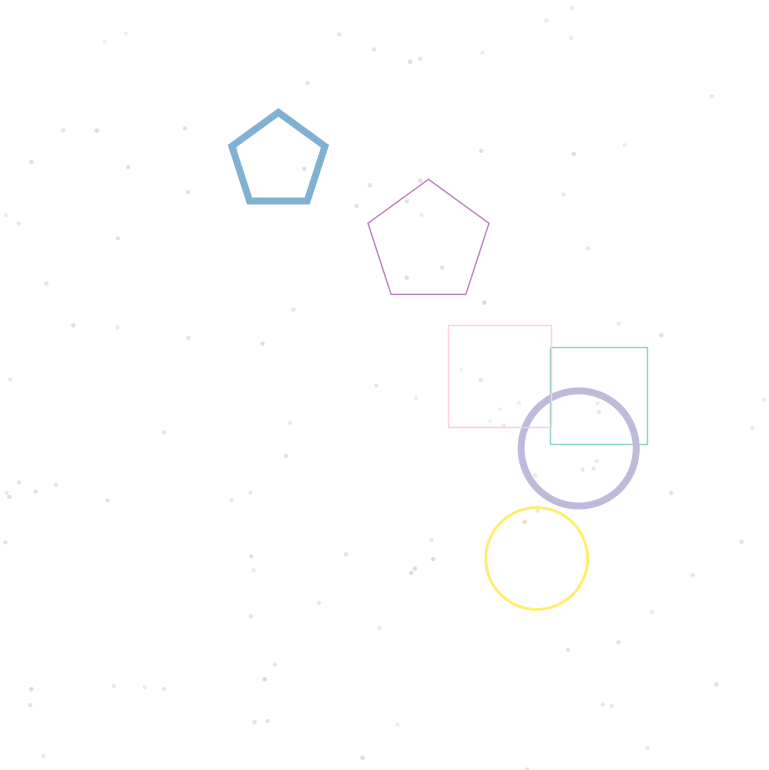[{"shape": "square", "thickness": 0.5, "radius": 0.32, "center": [0.778, 0.486]}, {"shape": "circle", "thickness": 2.5, "radius": 0.37, "center": [0.752, 0.418]}, {"shape": "pentagon", "thickness": 2.5, "radius": 0.32, "center": [0.362, 0.79]}, {"shape": "square", "thickness": 0.5, "radius": 0.33, "center": [0.649, 0.512]}, {"shape": "pentagon", "thickness": 0.5, "radius": 0.41, "center": [0.556, 0.684]}, {"shape": "circle", "thickness": 1, "radius": 0.33, "center": [0.697, 0.275]}]